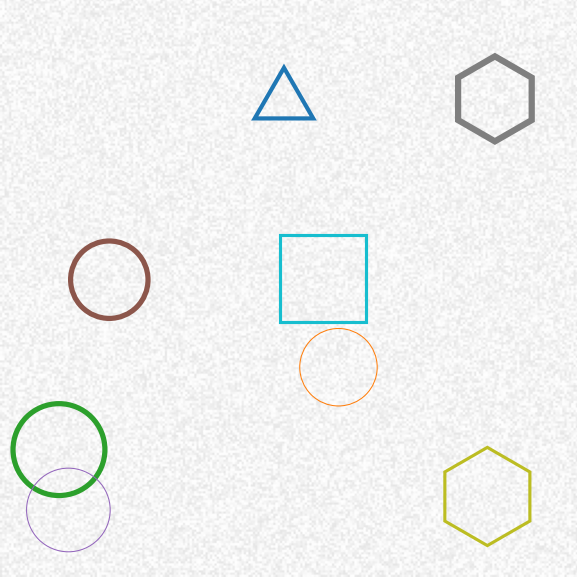[{"shape": "triangle", "thickness": 2, "radius": 0.29, "center": [0.492, 0.823]}, {"shape": "circle", "thickness": 0.5, "radius": 0.34, "center": [0.586, 0.363]}, {"shape": "circle", "thickness": 2.5, "radius": 0.4, "center": [0.102, 0.221]}, {"shape": "circle", "thickness": 0.5, "radius": 0.36, "center": [0.118, 0.116]}, {"shape": "circle", "thickness": 2.5, "radius": 0.34, "center": [0.189, 0.515]}, {"shape": "hexagon", "thickness": 3, "radius": 0.37, "center": [0.857, 0.828]}, {"shape": "hexagon", "thickness": 1.5, "radius": 0.43, "center": [0.844, 0.139]}, {"shape": "square", "thickness": 1.5, "radius": 0.37, "center": [0.559, 0.517]}]